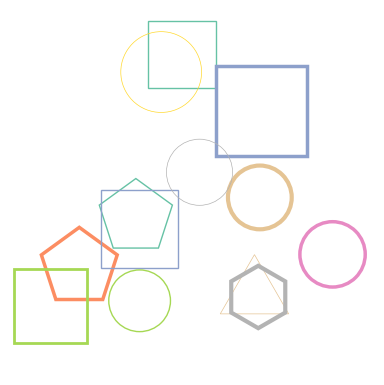[{"shape": "pentagon", "thickness": 1, "radius": 0.5, "center": [0.353, 0.436]}, {"shape": "square", "thickness": 1, "radius": 0.44, "center": [0.473, 0.858]}, {"shape": "pentagon", "thickness": 2.5, "radius": 0.52, "center": [0.206, 0.306]}, {"shape": "square", "thickness": 2.5, "radius": 0.59, "center": [0.68, 0.712]}, {"shape": "square", "thickness": 1, "radius": 0.5, "center": [0.362, 0.405]}, {"shape": "circle", "thickness": 2.5, "radius": 0.42, "center": [0.864, 0.339]}, {"shape": "circle", "thickness": 1, "radius": 0.4, "center": [0.363, 0.219]}, {"shape": "square", "thickness": 2, "radius": 0.48, "center": [0.131, 0.206]}, {"shape": "circle", "thickness": 0.5, "radius": 0.52, "center": [0.419, 0.813]}, {"shape": "circle", "thickness": 3, "radius": 0.41, "center": [0.675, 0.487]}, {"shape": "triangle", "thickness": 0.5, "radius": 0.51, "center": [0.661, 0.236]}, {"shape": "hexagon", "thickness": 3, "radius": 0.41, "center": [0.671, 0.229]}, {"shape": "circle", "thickness": 0.5, "radius": 0.43, "center": [0.518, 0.553]}]